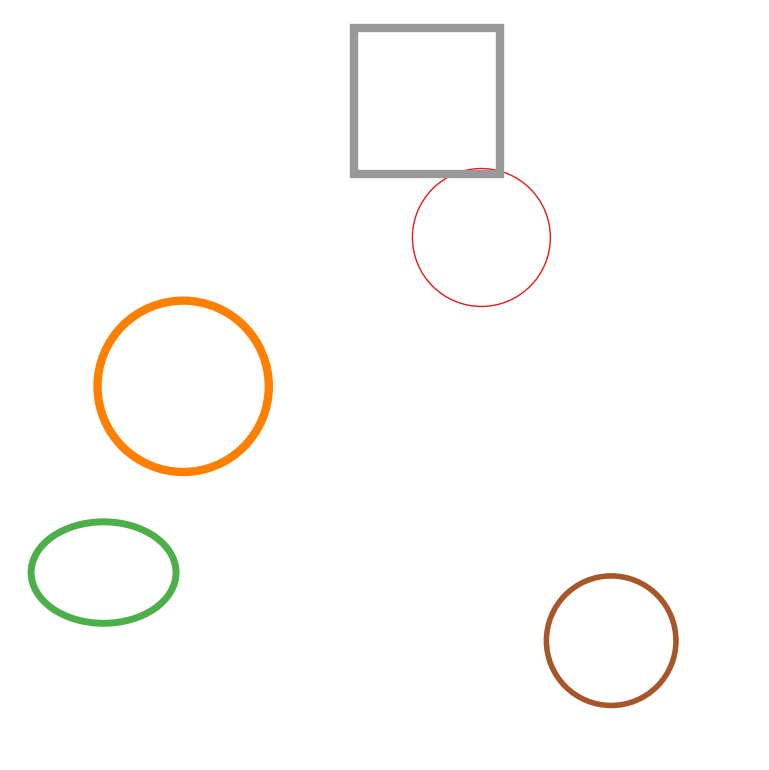[{"shape": "circle", "thickness": 0.5, "radius": 0.45, "center": [0.625, 0.692]}, {"shape": "oval", "thickness": 2.5, "radius": 0.47, "center": [0.135, 0.256]}, {"shape": "circle", "thickness": 3, "radius": 0.56, "center": [0.238, 0.498]}, {"shape": "circle", "thickness": 2, "radius": 0.42, "center": [0.794, 0.168]}, {"shape": "square", "thickness": 3, "radius": 0.47, "center": [0.554, 0.869]}]